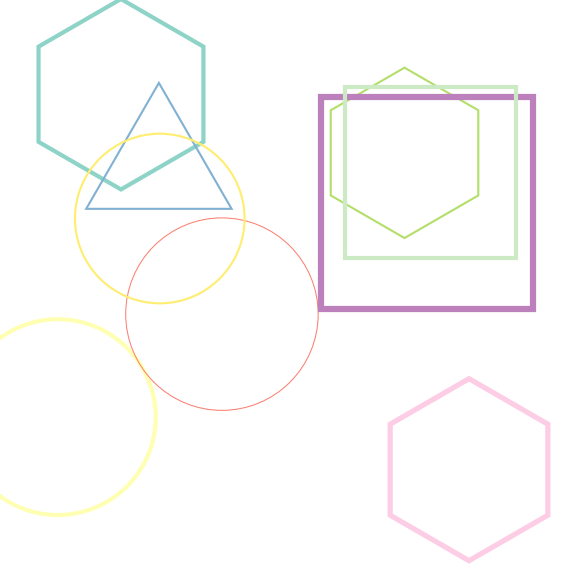[{"shape": "hexagon", "thickness": 2, "radius": 0.82, "center": [0.21, 0.836]}, {"shape": "circle", "thickness": 2, "radius": 0.85, "center": [0.1, 0.277]}, {"shape": "circle", "thickness": 0.5, "radius": 0.83, "center": [0.384, 0.455]}, {"shape": "triangle", "thickness": 1, "radius": 0.73, "center": [0.275, 0.71]}, {"shape": "hexagon", "thickness": 1, "radius": 0.74, "center": [0.7, 0.734]}, {"shape": "hexagon", "thickness": 2.5, "radius": 0.79, "center": [0.812, 0.186]}, {"shape": "square", "thickness": 3, "radius": 0.92, "center": [0.739, 0.647]}, {"shape": "square", "thickness": 2, "radius": 0.74, "center": [0.746, 0.7]}, {"shape": "circle", "thickness": 1, "radius": 0.73, "center": [0.277, 0.621]}]